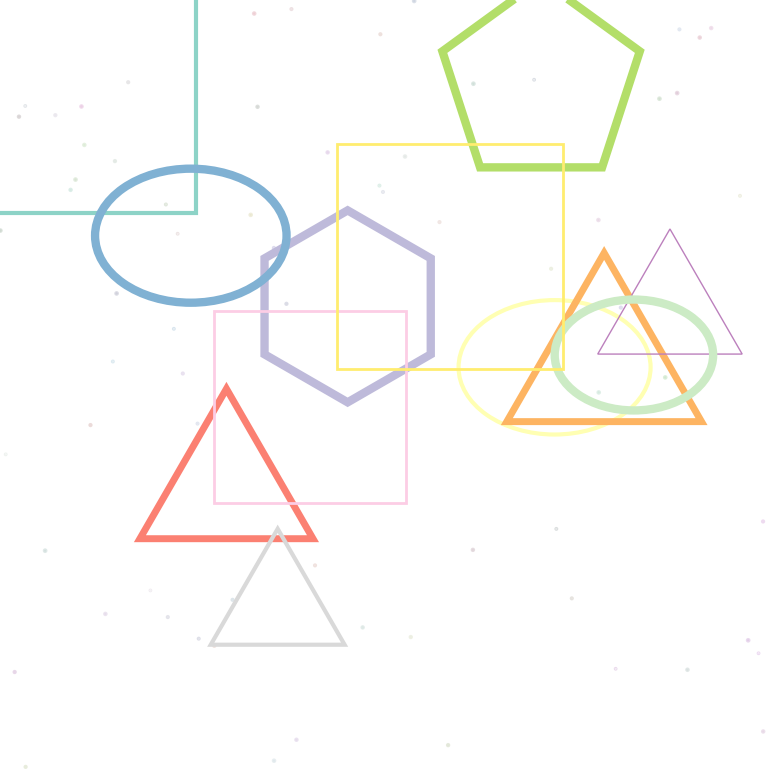[{"shape": "square", "thickness": 1.5, "radius": 0.71, "center": [0.113, 0.865]}, {"shape": "oval", "thickness": 1.5, "radius": 0.62, "center": [0.72, 0.523]}, {"shape": "hexagon", "thickness": 3, "radius": 0.62, "center": [0.451, 0.602]}, {"shape": "triangle", "thickness": 2.5, "radius": 0.65, "center": [0.294, 0.365]}, {"shape": "oval", "thickness": 3, "radius": 0.62, "center": [0.248, 0.694]}, {"shape": "triangle", "thickness": 2.5, "radius": 0.73, "center": [0.785, 0.525]}, {"shape": "pentagon", "thickness": 3, "radius": 0.67, "center": [0.703, 0.892]}, {"shape": "square", "thickness": 1, "radius": 0.62, "center": [0.403, 0.472]}, {"shape": "triangle", "thickness": 1.5, "radius": 0.5, "center": [0.361, 0.213]}, {"shape": "triangle", "thickness": 0.5, "radius": 0.54, "center": [0.87, 0.594]}, {"shape": "oval", "thickness": 3, "radius": 0.51, "center": [0.823, 0.539]}, {"shape": "square", "thickness": 1, "radius": 0.73, "center": [0.584, 0.667]}]